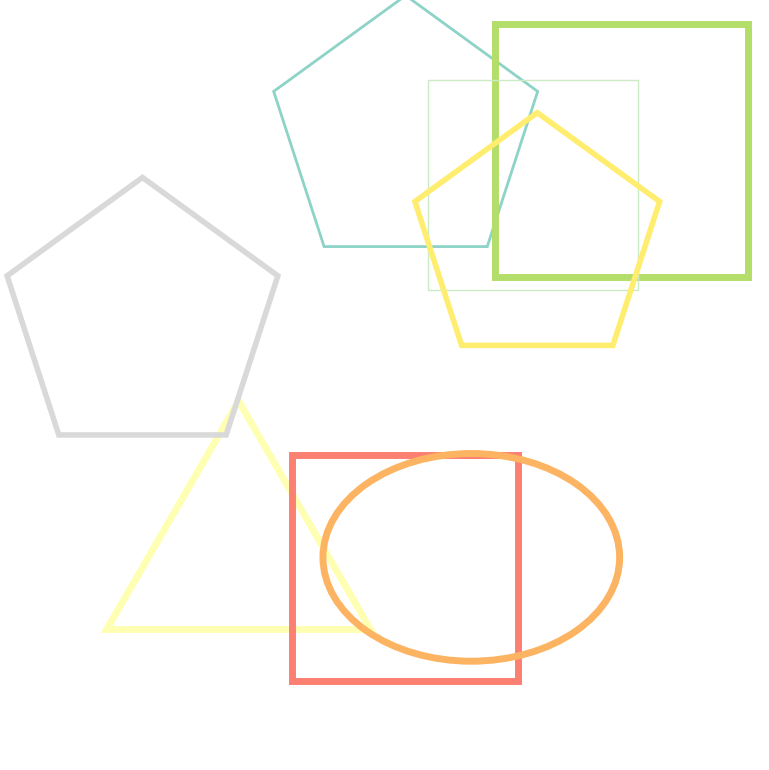[{"shape": "pentagon", "thickness": 1, "radius": 0.9, "center": [0.527, 0.826]}, {"shape": "triangle", "thickness": 2.5, "radius": 0.99, "center": [0.31, 0.281]}, {"shape": "square", "thickness": 2.5, "radius": 0.74, "center": [0.526, 0.262]}, {"shape": "oval", "thickness": 2.5, "radius": 0.96, "center": [0.612, 0.276]}, {"shape": "square", "thickness": 2.5, "radius": 0.82, "center": [0.807, 0.804]}, {"shape": "pentagon", "thickness": 2, "radius": 0.92, "center": [0.185, 0.585]}, {"shape": "square", "thickness": 0.5, "radius": 0.68, "center": [0.692, 0.76]}, {"shape": "pentagon", "thickness": 2, "radius": 0.84, "center": [0.698, 0.687]}]